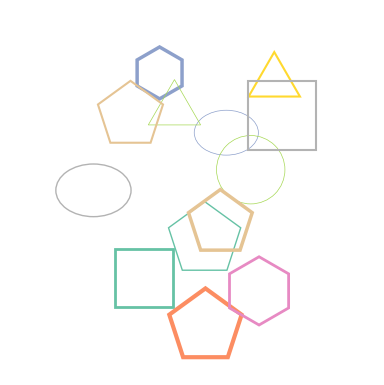[{"shape": "square", "thickness": 2, "radius": 0.38, "center": [0.374, 0.278]}, {"shape": "pentagon", "thickness": 1, "radius": 0.49, "center": [0.531, 0.378]}, {"shape": "pentagon", "thickness": 3, "radius": 0.49, "center": [0.534, 0.152]}, {"shape": "hexagon", "thickness": 2.5, "radius": 0.34, "center": [0.415, 0.811]}, {"shape": "oval", "thickness": 0.5, "radius": 0.42, "center": [0.588, 0.655]}, {"shape": "hexagon", "thickness": 2, "radius": 0.44, "center": [0.673, 0.244]}, {"shape": "circle", "thickness": 0.5, "radius": 0.44, "center": [0.651, 0.559]}, {"shape": "triangle", "thickness": 0.5, "radius": 0.39, "center": [0.453, 0.715]}, {"shape": "triangle", "thickness": 1.5, "radius": 0.39, "center": [0.712, 0.788]}, {"shape": "pentagon", "thickness": 1.5, "radius": 0.44, "center": [0.339, 0.701]}, {"shape": "pentagon", "thickness": 2.5, "radius": 0.43, "center": [0.572, 0.421]}, {"shape": "oval", "thickness": 1, "radius": 0.49, "center": [0.243, 0.506]}, {"shape": "square", "thickness": 1.5, "radius": 0.45, "center": [0.732, 0.7]}]